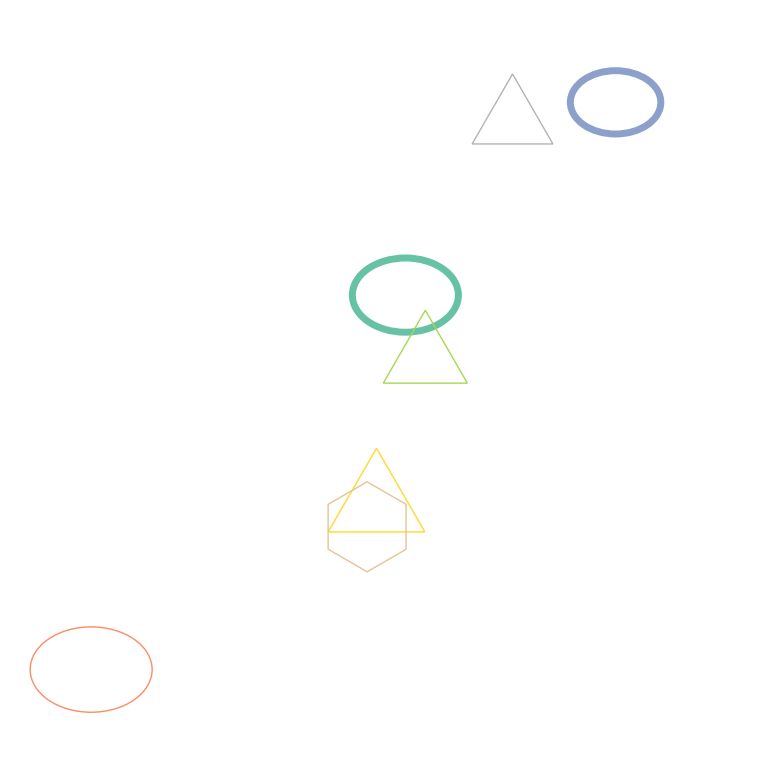[{"shape": "oval", "thickness": 2.5, "radius": 0.34, "center": [0.526, 0.617]}, {"shape": "oval", "thickness": 0.5, "radius": 0.4, "center": [0.118, 0.13]}, {"shape": "oval", "thickness": 2.5, "radius": 0.29, "center": [0.799, 0.867]}, {"shape": "triangle", "thickness": 0.5, "radius": 0.32, "center": [0.552, 0.534]}, {"shape": "triangle", "thickness": 0.5, "radius": 0.36, "center": [0.489, 0.345]}, {"shape": "hexagon", "thickness": 0.5, "radius": 0.29, "center": [0.477, 0.316]}, {"shape": "triangle", "thickness": 0.5, "radius": 0.3, "center": [0.666, 0.843]}]